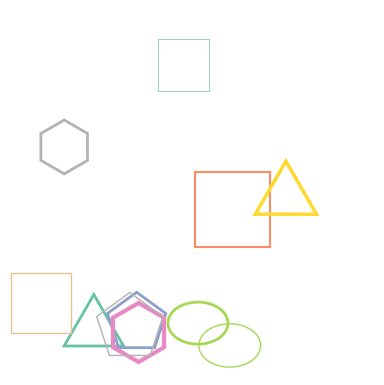[{"shape": "triangle", "thickness": 2, "radius": 0.45, "center": [0.244, 0.146]}, {"shape": "square", "thickness": 0.5, "radius": 0.34, "center": [0.476, 0.832]}, {"shape": "square", "thickness": 1.5, "radius": 0.49, "center": [0.604, 0.456]}, {"shape": "pentagon", "thickness": 2, "radius": 0.4, "center": [0.355, 0.161]}, {"shape": "hexagon", "thickness": 3, "radius": 0.38, "center": [0.36, 0.136]}, {"shape": "oval", "thickness": 1, "radius": 0.4, "center": [0.597, 0.103]}, {"shape": "oval", "thickness": 2, "radius": 0.39, "center": [0.514, 0.161]}, {"shape": "triangle", "thickness": 2.5, "radius": 0.46, "center": [0.743, 0.49]}, {"shape": "square", "thickness": 1, "radius": 0.39, "center": [0.106, 0.213]}, {"shape": "hexagon", "thickness": 2, "radius": 0.35, "center": [0.167, 0.618]}, {"shape": "pentagon", "thickness": 1, "radius": 0.45, "center": [0.337, 0.15]}]